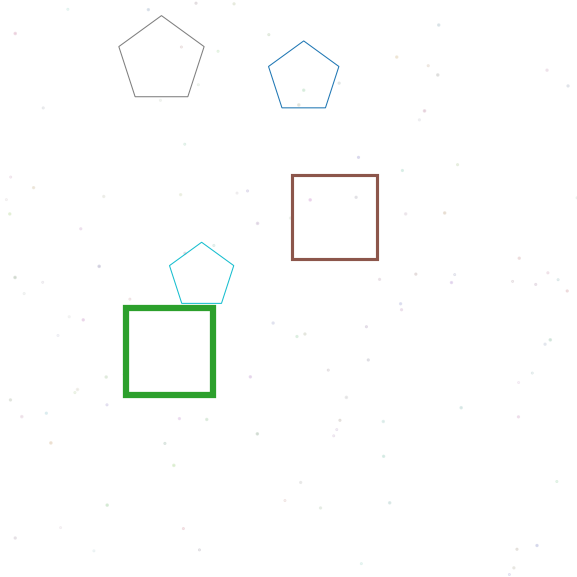[{"shape": "pentagon", "thickness": 0.5, "radius": 0.32, "center": [0.526, 0.864]}, {"shape": "square", "thickness": 3, "radius": 0.38, "center": [0.294, 0.391]}, {"shape": "square", "thickness": 1.5, "radius": 0.36, "center": [0.579, 0.624]}, {"shape": "pentagon", "thickness": 0.5, "radius": 0.39, "center": [0.28, 0.894]}, {"shape": "pentagon", "thickness": 0.5, "radius": 0.29, "center": [0.349, 0.521]}]